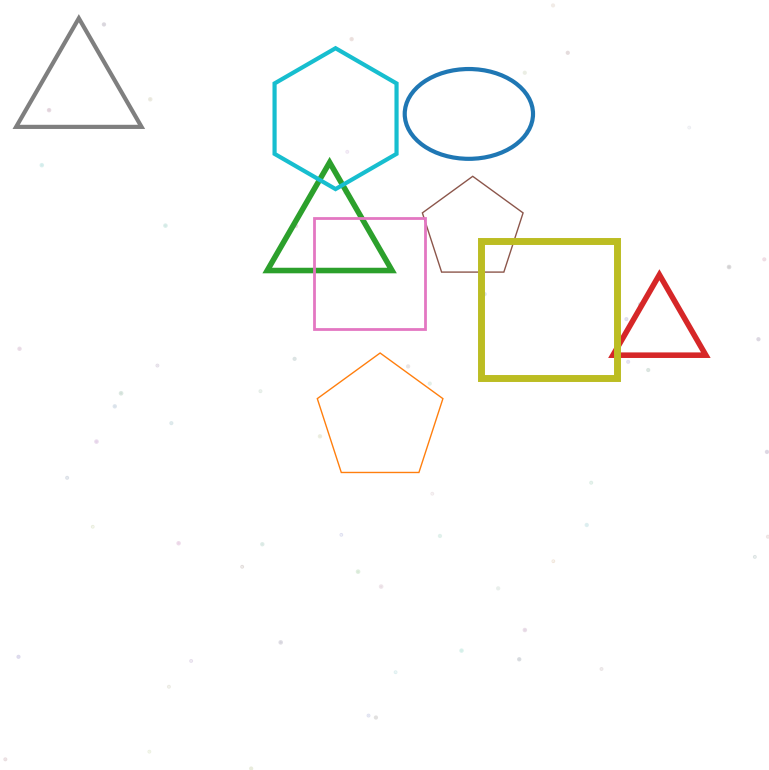[{"shape": "oval", "thickness": 1.5, "radius": 0.42, "center": [0.609, 0.852]}, {"shape": "pentagon", "thickness": 0.5, "radius": 0.43, "center": [0.494, 0.456]}, {"shape": "triangle", "thickness": 2, "radius": 0.47, "center": [0.428, 0.695]}, {"shape": "triangle", "thickness": 2, "radius": 0.35, "center": [0.856, 0.574]}, {"shape": "pentagon", "thickness": 0.5, "radius": 0.34, "center": [0.614, 0.702]}, {"shape": "square", "thickness": 1, "radius": 0.36, "center": [0.48, 0.645]}, {"shape": "triangle", "thickness": 1.5, "radius": 0.47, "center": [0.102, 0.882]}, {"shape": "square", "thickness": 2.5, "radius": 0.44, "center": [0.713, 0.598]}, {"shape": "hexagon", "thickness": 1.5, "radius": 0.46, "center": [0.436, 0.846]}]